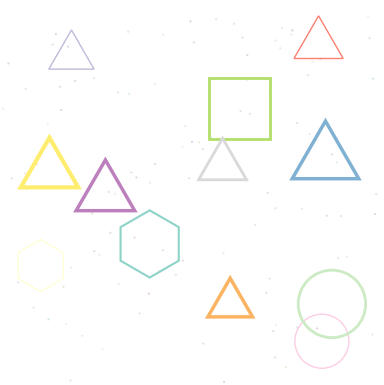[{"shape": "hexagon", "thickness": 1.5, "radius": 0.44, "center": [0.389, 0.366]}, {"shape": "hexagon", "thickness": 0.5, "radius": 0.34, "center": [0.106, 0.31]}, {"shape": "triangle", "thickness": 1, "radius": 0.34, "center": [0.186, 0.854]}, {"shape": "triangle", "thickness": 1, "radius": 0.37, "center": [0.827, 0.885]}, {"shape": "triangle", "thickness": 2.5, "radius": 0.5, "center": [0.845, 0.586]}, {"shape": "triangle", "thickness": 2.5, "radius": 0.33, "center": [0.598, 0.21]}, {"shape": "square", "thickness": 2, "radius": 0.4, "center": [0.621, 0.717]}, {"shape": "circle", "thickness": 1, "radius": 0.35, "center": [0.836, 0.114]}, {"shape": "triangle", "thickness": 2, "radius": 0.36, "center": [0.578, 0.569]}, {"shape": "triangle", "thickness": 2.5, "radius": 0.44, "center": [0.274, 0.497]}, {"shape": "circle", "thickness": 2, "radius": 0.44, "center": [0.862, 0.211]}, {"shape": "triangle", "thickness": 3, "radius": 0.43, "center": [0.128, 0.556]}]